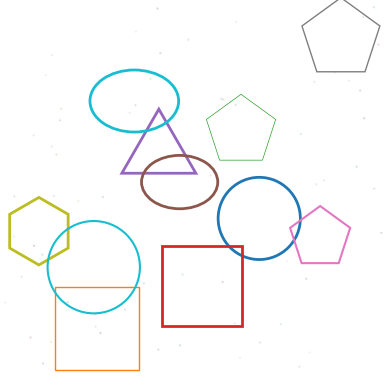[{"shape": "circle", "thickness": 2, "radius": 0.53, "center": [0.673, 0.433]}, {"shape": "square", "thickness": 1, "radius": 0.54, "center": [0.252, 0.147]}, {"shape": "pentagon", "thickness": 0.5, "radius": 0.47, "center": [0.626, 0.661]}, {"shape": "square", "thickness": 2, "radius": 0.52, "center": [0.525, 0.258]}, {"shape": "triangle", "thickness": 2, "radius": 0.55, "center": [0.413, 0.606]}, {"shape": "oval", "thickness": 2, "radius": 0.5, "center": [0.467, 0.527]}, {"shape": "pentagon", "thickness": 1.5, "radius": 0.41, "center": [0.832, 0.383]}, {"shape": "pentagon", "thickness": 1, "radius": 0.53, "center": [0.885, 0.9]}, {"shape": "hexagon", "thickness": 2, "radius": 0.44, "center": [0.101, 0.4]}, {"shape": "oval", "thickness": 2, "radius": 0.58, "center": [0.349, 0.738]}, {"shape": "circle", "thickness": 1.5, "radius": 0.6, "center": [0.244, 0.306]}]